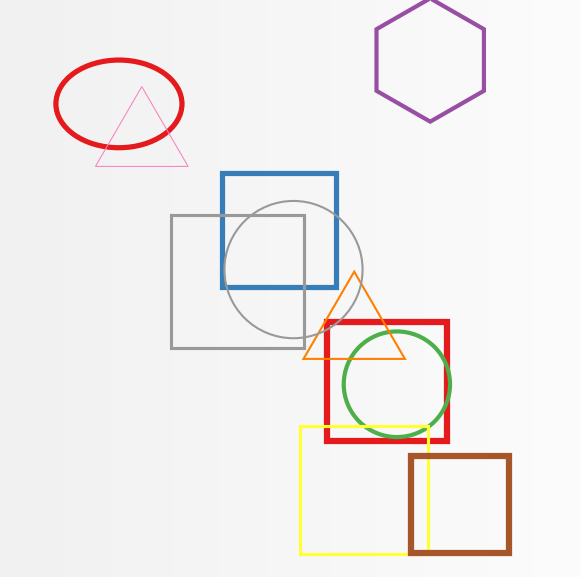[{"shape": "square", "thickness": 3, "radius": 0.51, "center": [0.666, 0.338]}, {"shape": "oval", "thickness": 2.5, "radius": 0.54, "center": [0.205, 0.819]}, {"shape": "square", "thickness": 2.5, "radius": 0.49, "center": [0.48, 0.601]}, {"shape": "circle", "thickness": 2, "radius": 0.46, "center": [0.683, 0.334]}, {"shape": "hexagon", "thickness": 2, "radius": 0.53, "center": [0.74, 0.895]}, {"shape": "triangle", "thickness": 1, "radius": 0.5, "center": [0.609, 0.428]}, {"shape": "square", "thickness": 1.5, "radius": 0.55, "center": [0.627, 0.151]}, {"shape": "square", "thickness": 3, "radius": 0.42, "center": [0.792, 0.126]}, {"shape": "triangle", "thickness": 0.5, "radius": 0.46, "center": [0.244, 0.757]}, {"shape": "square", "thickness": 1.5, "radius": 0.57, "center": [0.408, 0.512]}, {"shape": "circle", "thickness": 1, "radius": 0.59, "center": [0.505, 0.532]}]